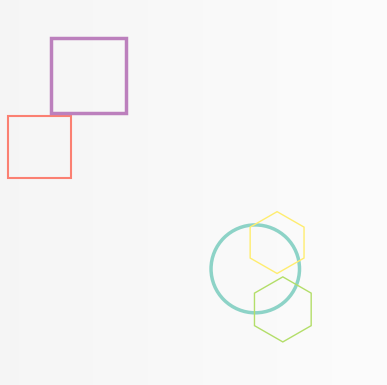[{"shape": "circle", "thickness": 2.5, "radius": 0.57, "center": [0.659, 0.302]}, {"shape": "square", "thickness": 1.5, "radius": 0.41, "center": [0.101, 0.619]}, {"shape": "hexagon", "thickness": 1, "radius": 0.42, "center": [0.73, 0.196]}, {"shape": "square", "thickness": 2.5, "radius": 0.49, "center": [0.229, 0.803]}, {"shape": "hexagon", "thickness": 1, "radius": 0.4, "center": [0.715, 0.37]}]